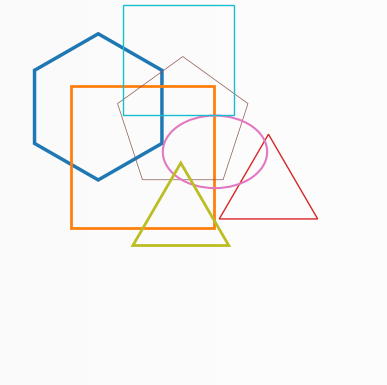[{"shape": "hexagon", "thickness": 2.5, "radius": 0.95, "center": [0.254, 0.722]}, {"shape": "square", "thickness": 2, "radius": 0.92, "center": [0.368, 0.593]}, {"shape": "triangle", "thickness": 1, "radius": 0.73, "center": [0.693, 0.505]}, {"shape": "pentagon", "thickness": 0.5, "radius": 0.88, "center": [0.472, 0.676]}, {"shape": "oval", "thickness": 1.5, "radius": 0.67, "center": [0.555, 0.606]}, {"shape": "triangle", "thickness": 2, "radius": 0.71, "center": [0.467, 0.434]}, {"shape": "square", "thickness": 1, "radius": 0.71, "center": [0.46, 0.845]}]